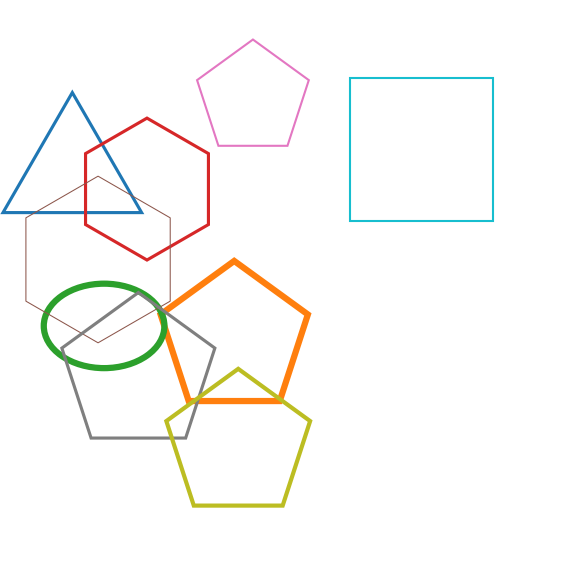[{"shape": "triangle", "thickness": 1.5, "radius": 0.69, "center": [0.125, 0.7]}, {"shape": "pentagon", "thickness": 3, "radius": 0.67, "center": [0.406, 0.413]}, {"shape": "oval", "thickness": 3, "radius": 0.52, "center": [0.18, 0.435]}, {"shape": "hexagon", "thickness": 1.5, "radius": 0.61, "center": [0.255, 0.672]}, {"shape": "hexagon", "thickness": 0.5, "radius": 0.72, "center": [0.17, 0.55]}, {"shape": "pentagon", "thickness": 1, "radius": 0.51, "center": [0.438, 0.829]}, {"shape": "pentagon", "thickness": 1.5, "radius": 0.7, "center": [0.24, 0.353]}, {"shape": "pentagon", "thickness": 2, "radius": 0.65, "center": [0.413, 0.23]}, {"shape": "square", "thickness": 1, "radius": 0.62, "center": [0.73, 0.741]}]